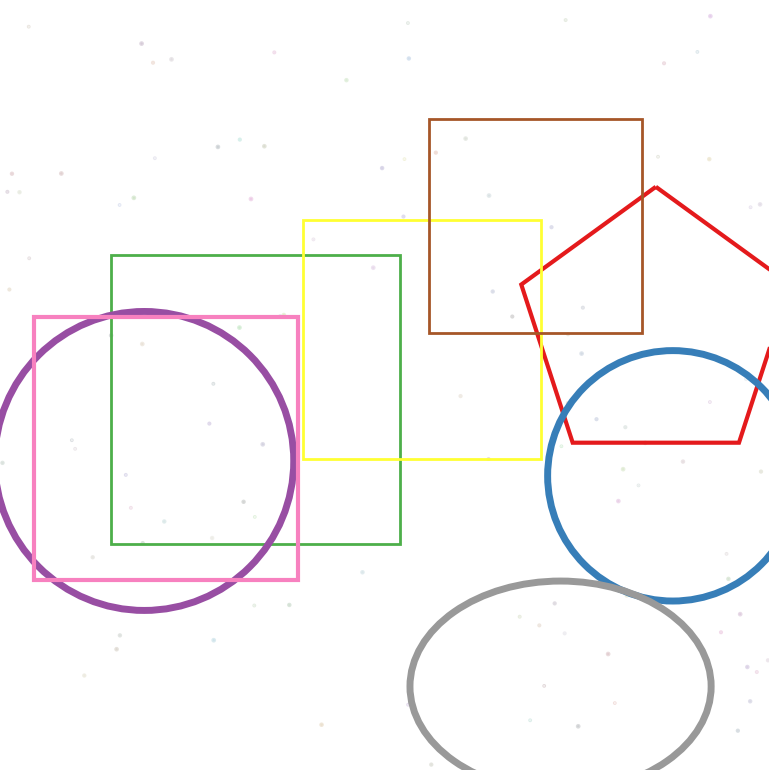[{"shape": "pentagon", "thickness": 1.5, "radius": 0.92, "center": [0.852, 0.574]}, {"shape": "circle", "thickness": 2.5, "radius": 0.81, "center": [0.874, 0.382]}, {"shape": "square", "thickness": 1, "radius": 0.94, "center": [0.332, 0.481]}, {"shape": "circle", "thickness": 2.5, "radius": 0.97, "center": [0.187, 0.401]}, {"shape": "square", "thickness": 1, "radius": 0.77, "center": [0.548, 0.559]}, {"shape": "square", "thickness": 1, "radius": 0.69, "center": [0.696, 0.706]}, {"shape": "square", "thickness": 1.5, "radius": 0.86, "center": [0.216, 0.418]}, {"shape": "oval", "thickness": 2.5, "radius": 0.98, "center": [0.728, 0.108]}]